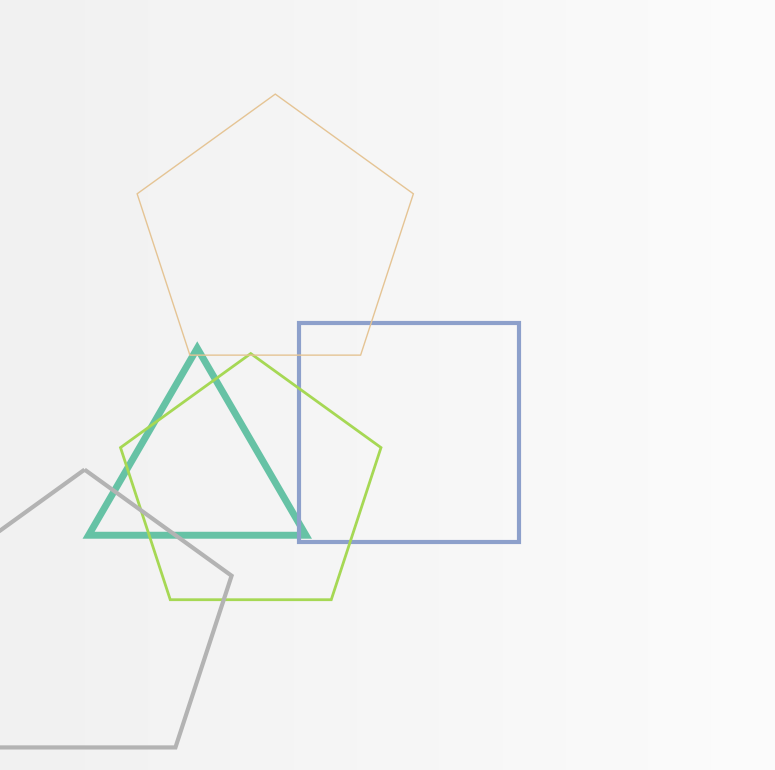[{"shape": "triangle", "thickness": 2.5, "radius": 0.81, "center": [0.255, 0.386]}, {"shape": "square", "thickness": 1.5, "radius": 0.71, "center": [0.527, 0.438]}, {"shape": "pentagon", "thickness": 1, "radius": 0.88, "center": [0.324, 0.364]}, {"shape": "pentagon", "thickness": 0.5, "radius": 0.94, "center": [0.355, 0.69]}, {"shape": "pentagon", "thickness": 1.5, "radius": 1.0, "center": [0.109, 0.191]}]